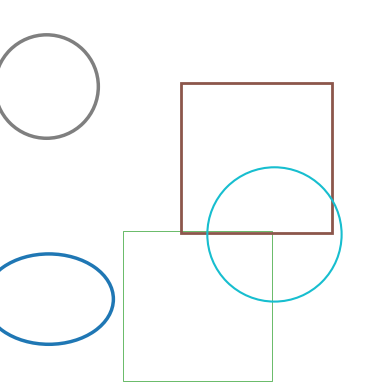[{"shape": "oval", "thickness": 2.5, "radius": 0.84, "center": [0.127, 0.223]}, {"shape": "square", "thickness": 0.5, "radius": 0.97, "center": [0.513, 0.205]}, {"shape": "square", "thickness": 2, "radius": 0.98, "center": [0.666, 0.59]}, {"shape": "circle", "thickness": 2.5, "radius": 0.67, "center": [0.121, 0.775]}, {"shape": "circle", "thickness": 1.5, "radius": 0.87, "center": [0.713, 0.391]}]